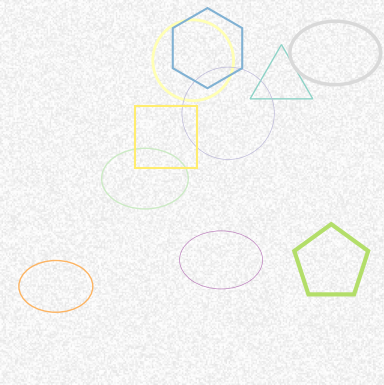[{"shape": "triangle", "thickness": 1, "radius": 0.47, "center": [0.731, 0.79]}, {"shape": "circle", "thickness": 2, "radius": 0.52, "center": [0.502, 0.843]}, {"shape": "circle", "thickness": 0.5, "radius": 0.6, "center": [0.593, 0.706]}, {"shape": "hexagon", "thickness": 1.5, "radius": 0.52, "center": [0.539, 0.875]}, {"shape": "oval", "thickness": 1, "radius": 0.48, "center": [0.145, 0.256]}, {"shape": "pentagon", "thickness": 3, "radius": 0.5, "center": [0.86, 0.317]}, {"shape": "oval", "thickness": 2.5, "radius": 0.59, "center": [0.871, 0.862]}, {"shape": "oval", "thickness": 0.5, "radius": 0.54, "center": [0.574, 0.325]}, {"shape": "oval", "thickness": 1, "radius": 0.56, "center": [0.377, 0.536]}, {"shape": "square", "thickness": 1.5, "radius": 0.4, "center": [0.432, 0.645]}]